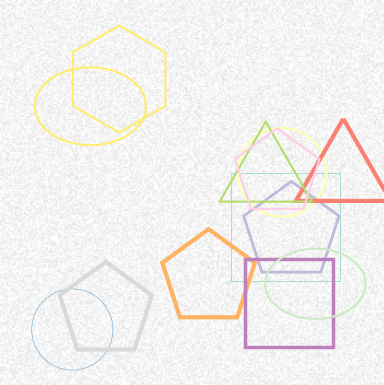[{"shape": "square", "thickness": 0.5, "radius": 0.7, "center": [0.742, 0.411]}, {"shape": "circle", "thickness": 1.5, "radius": 0.58, "center": [0.733, 0.553]}, {"shape": "pentagon", "thickness": 2, "radius": 0.65, "center": [0.757, 0.399]}, {"shape": "triangle", "thickness": 3, "radius": 0.71, "center": [0.892, 0.549]}, {"shape": "circle", "thickness": 0.5, "radius": 0.53, "center": [0.188, 0.144]}, {"shape": "pentagon", "thickness": 3, "radius": 0.63, "center": [0.542, 0.278]}, {"shape": "triangle", "thickness": 1.5, "radius": 0.69, "center": [0.69, 0.546]}, {"shape": "pentagon", "thickness": 1.5, "radius": 0.58, "center": [0.72, 0.551]}, {"shape": "pentagon", "thickness": 3, "radius": 0.63, "center": [0.275, 0.194]}, {"shape": "square", "thickness": 2.5, "radius": 0.57, "center": [0.75, 0.213]}, {"shape": "oval", "thickness": 1.5, "radius": 0.65, "center": [0.819, 0.263]}, {"shape": "oval", "thickness": 1.5, "radius": 0.72, "center": [0.235, 0.724]}, {"shape": "hexagon", "thickness": 1.5, "radius": 0.69, "center": [0.31, 0.795]}]